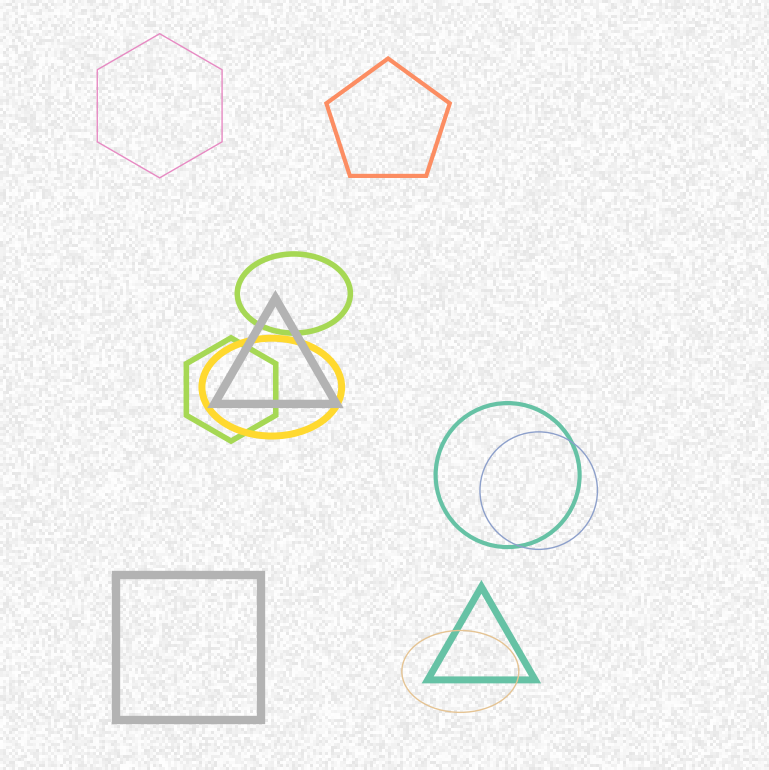[{"shape": "circle", "thickness": 1.5, "radius": 0.47, "center": [0.659, 0.383]}, {"shape": "triangle", "thickness": 2.5, "radius": 0.4, "center": [0.625, 0.157]}, {"shape": "pentagon", "thickness": 1.5, "radius": 0.42, "center": [0.504, 0.84]}, {"shape": "circle", "thickness": 0.5, "radius": 0.38, "center": [0.7, 0.363]}, {"shape": "hexagon", "thickness": 0.5, "radius": 0.47, "center": [0.207, 0.863]}, {"shape": "oval", "thickness": 2, "radius": 0.37, "center": [0.382, 0.619]}, {"shape": "hexagon", "thickness": 2, "radius": 0.34, "center": [0.3, 0.494]}, {"shape": "oval", "thickness": 2.5, "radius": 0.45, "center": [0.353, 0.497]}, {"shape": "oval", "thickness": 0.5, "radius": 0.38, "center": [0.598, 0.128]}, {"shape": "square", "thickness": 3, "radius": 0.47, "center": [0.245, 0.16]}, {"shape": "triangle", "thickness": 3, "radius": 0.46, "center": [0.358, 0.521]}]